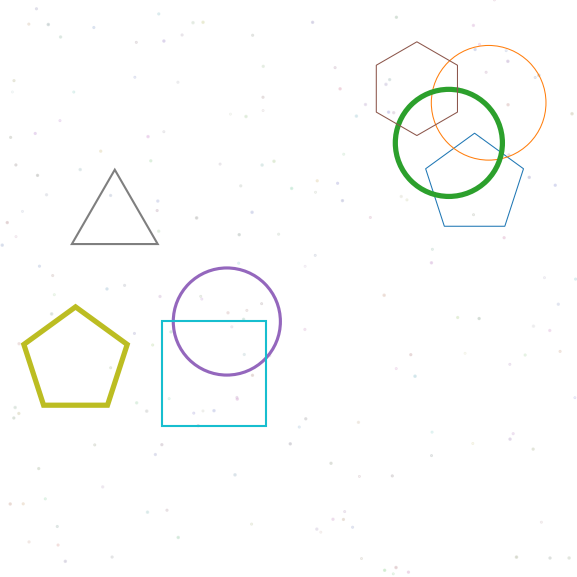[{"shape": "pentagon", "thickness": 0.5, "radius": 0.45, "center": [0.822, 0.679]}, {"shape": "circle", "thickness": 0.5, "radius": 0.5, "center": [0.846, 0.821]}, {"shape": "circle", "thickness": 2.5, "radius": 0.46, "center": [0.777, 0.752]}, {"shape": "circle", "thickness": 1.5, "radius": 0.46, "center": [0.393, 0.442]}, {"shape": "hexagon", "thickness": 0.5, "radius": 0.41, "center": [0.722, 0.846]}, {"shape": "triangle", "thickness": 1, "radius": 0.43, "center": [0.199, 0.619]}, {"shape": "pentagon", "thickness": 2.5, "radius": 0.47, "center": [0.131, 0.374]}, {"shape": "square", "thickness": 1, "radius": 0.45, "center": [0.371, 0.352]}]